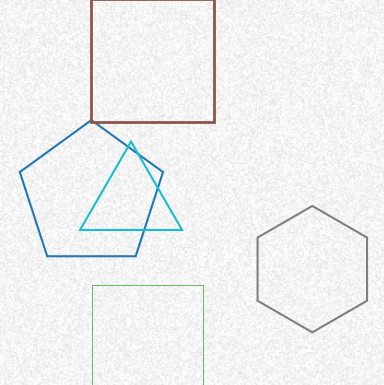[{"shape": "pentagon", "thickness": 1.5, "radius": 0.98, "center": [0.237, 0.493]}, {"shape": "square", "thickness": 0.5, "radius": 0.72, "center": [0.383, 0.115]}, {"shape": "square", "thickness": 2, "radius": 0.8, "center": [0.396, 0.842]}, {"shape": "hexagon", "thickness": 1.5, "radius": 0.82, "center": [0.811, 0.301]}, {"shape": "triangle", "thickness": 1.5, "radius": 0.77, "center": [0.34, 0.479]}]